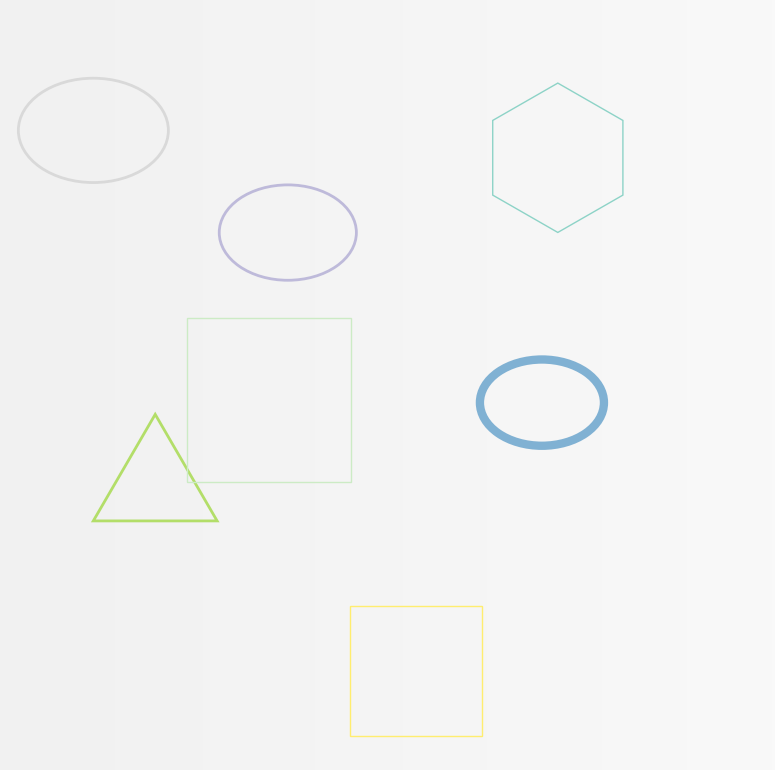[{"shape": "hexagon", "thickness": 0.5, "radius": 0.48, "center": [0.72, 0.795]}, {"shape": "oval", "thickness": 1, "radius": 0.44, "center": [0.371, 0.698]}, {"shape": "oval", "thickness": 3, "radius": 0.4, "center": [0.699, 0.477]}, {"shape": "triangle", "thickness": 1, "radius": 0.46, "center": [0.2, 0.37]}, {"shape": "oval", "thickness": 1, "radius": 0.48, "center": [0.12, 0.831]}, {"shape": "square", "thickness": 0.5, "radius": 0.53, "center": [0.347, 0.48]}, {"shape": "square", "thickness": 0.5, "radius": 0.42, "center": [0.537, 0.129]}]